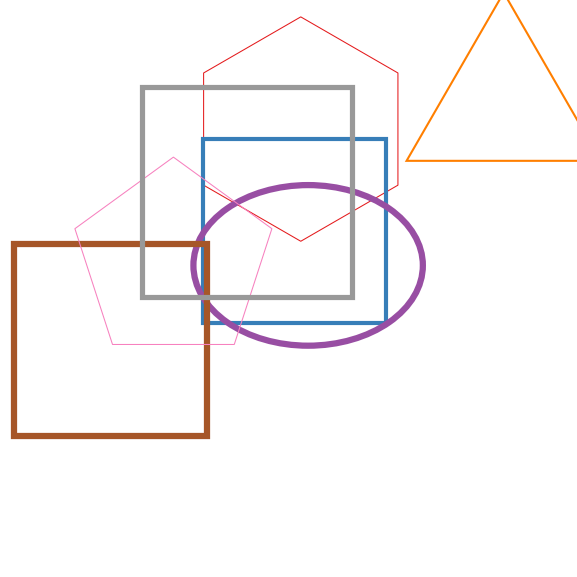[{"shape": "hexagon", "thickness": 0.5, "radius": 0.97, "center": [0.521, 0.776]}, {"shape": "square", "thickness": 2, "radius": 0.79, "center": [0.51, 0.599]}, {"shape": "oval", "thickness": 3, "radius": 0.99, "center": [0.534, 0.54]}, {"shape": "triangle", "thickness": 1, "radius": 0.97, "center": [0.872, 0.818]}, {"shape": "square", "thickness": 3, "radius": 0.83, "center": [0.191, 0.411]}, {"shape": "pentagon", "thickness": 0.5, "radius": 0.9, "center": [0.3, 0.548]}, {"shape": "square", "thickness": 2.5, "radius": 0.91, "center": [0.427, 0.667]}]